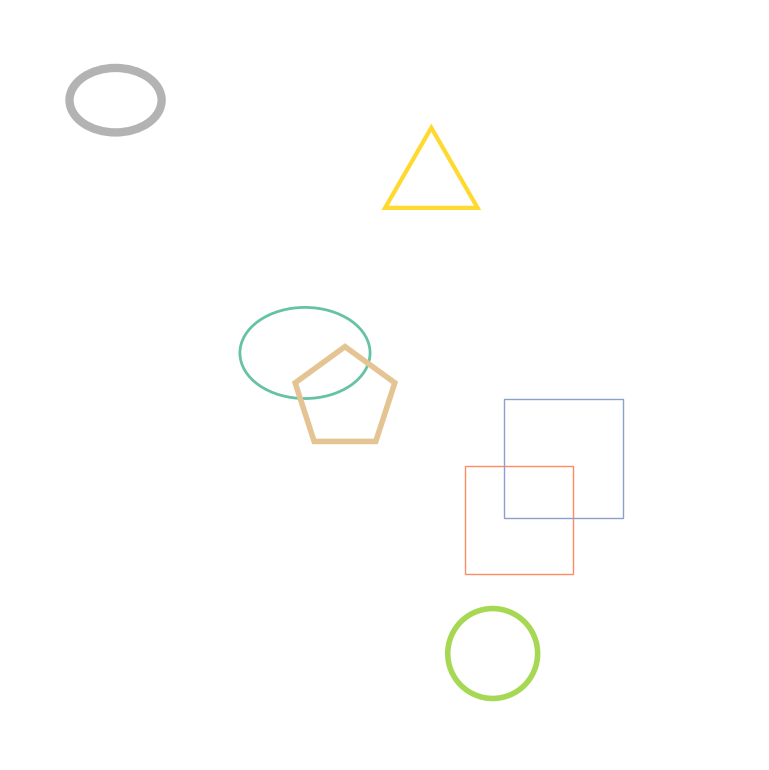[{"shape": "oval", "thickness": 1, "radius": 0.42, "center": [0.396, 0.542]}, {"shape": "square", "thickness": 0.5, "radius": 0.35, "center": [0.674, 0.325]}, {"shape": "square", "thickness": 0.5, "radius": 0.39, "center": [0.731, 0.405]}, {"shape": "circle", "thickness": 2, "radius": 0.29, "center": [0.64, 0.151]}, {"shape": "triangle", "thickness": 1.5, "radius": 0.35, "center": [0.56, 0.765]}, {"shape": "pentagon", "thickness": 2, "radius": 0.34, "center": [0.448, 0.482]}, {"shape": "oval", "thickness": 3, "radius": 0.3, "center": [0.15, 0.87]}]